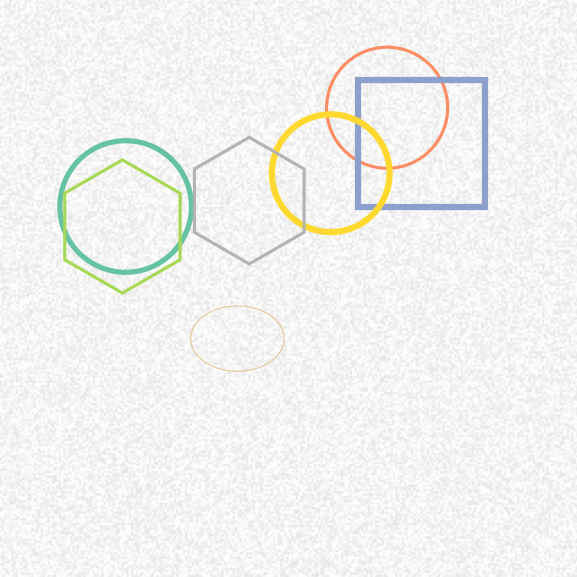[{"shape": "circle", "thickness": 2.5, "radius": 0.57, "center": [0.218, 0.642]}, {"shape": "circle", "thickness": 1.5, "radius": 0.52, "center": [0.67, 0.813]}, {"shape": "square", "thickness": 3, "radius": 0.55, "center": [0.73, 0.751]}, {"shape": "hexagon", "thickness": 1.5, "radius": 0.58, "center": [0.212, 0.607]}, {"shape": "circle", "thickness": 3, "radius": 0.51, "center": [0.573, 0.699]}, {"shape": "oval", "thickness": 0.5, "radius": 0.4, "center": [0.411, 0.413]}, {"shape": "hexagon", "thickness": 1.5, "radius": 0.55, "center": [0.432, 0.652]}]